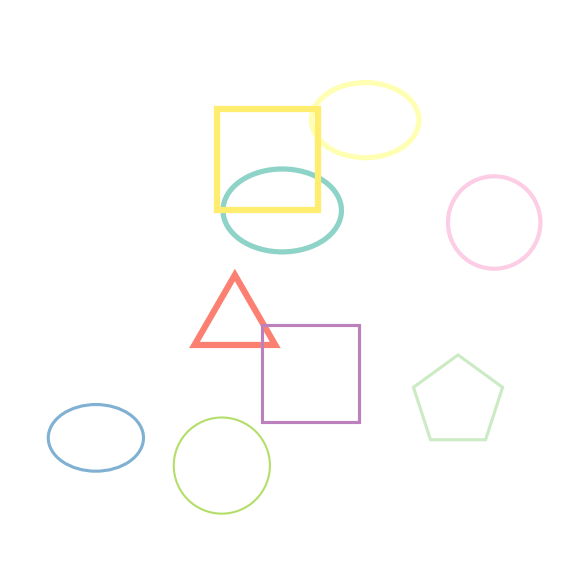[{"shape": "oval", "thickness": 2.5, "radius": 0.51, "center": [0.489, 0.635]}, {"shape": "oval", "thickness": 2.5, "radius": 0.46, "center": [0.632, 0.791]}, {"shape": "triangle", "thickness": 3, "radius": 0.4, "center": [0.407, 0.442]}, {"shape": "oval", "thickness": 1.5, "radius": 0.41, "center": [0.166, 0.241]}, {"shape": "circle", "thickness": 1, "radius": 0.42, "center": [0.384, 0.193]}, {"shape": "circle", "thickness": 2, "radius": 0.4, "center": [0.856, 0.614]}, {"shape": "square", "thickness": 1.5, "radius": 0.42, "center": [0.538, 0.353]}, {"shape": "pentagon", "thickness": 1.5, "radius": 0.41, "center": [0.793, 0.303]}, {"shape": "square", "thickness": 3, "radius": 0.43, "center": [0.463, 0.723]}]